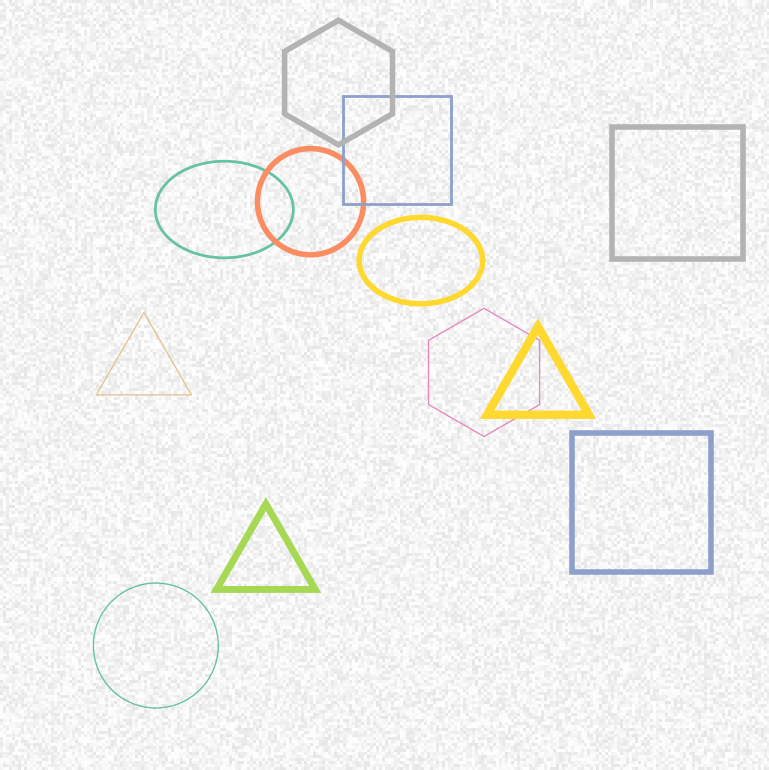[{"shape": "oval", "thickness": 1, "radius": 0.45, "center": [0.291, 0.728]}, {"shape": "circle", "thickness": 0.5, "radius": 0.41, "center": [0.202, 0.162]}, {"shape": "circle", "thickness": 2, "radius": 0.34, "center": [0.403, 0.738]}, {"shape": "square", "thickness": 2, "radius": 0.45, "center": [0.833, 0.348]}, {"shape": "square", "thickness": 1, "radius": 0.35, "center": [0.516, 0.805]}, {"shape": "hexagon", "thickness": 0.5, "radius": 0.42, "center": [0.629, 0.516]}, {"shape": "triangle", "thickness": 2.5, "radius": 0.37, "center": [0.345, 0.271]}, {"shape": "triangle", "thickness": 3, "radius": 0.38, "center": [0.699, 0.5]}, {"shape": "oval", "thickness": 2, "radius": 0.4, "center": [0.547, 0.662]}, {"shape": "triangle", "thickness": 0.5, "radius": 0.36, "center": [0.187, 0.523]}, {"shape": "square", "thickness": 2, "radius": 0.43, "center": [0.88, 0.749]}, {"shape": "hexagon", "thickness": 2, "radius": 0.4, "center": [0.44, 0.893]}]